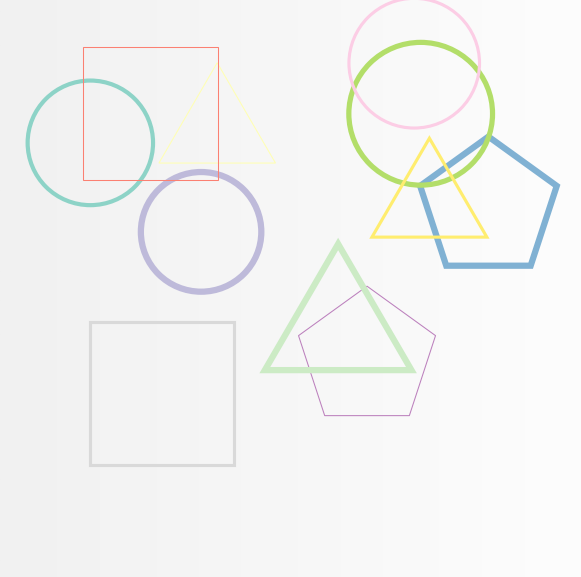[{"shape": "circle", "thickness": 2, "radius": 0.54, "center": [0.155, 0.752]}, {"shape": "triangle", "thickness": 0.5, "radius": 0.58, "center": [0.374, 0.775]}, {"shape": "circle", "thickness": 3, "radius": 0.52, "center": [0.346, 0.598]}, {"shape": "square", "thickness": 0.5, "radius": 0.58, "center": [0.259, 0.803]}, {"shape": "pentagon", "thickness": 3, "radius": 0.62, "center": [0.84, 0.639]}, {"shape": "circle", "thickness": 2.5, "radius": 0.62, "center": [0.724, 0.802]}, {"shape": "circle", "thickness": 1.5, "radius": 0.56, "center": [0.713, 0.89]}, {"shape": "square", "thickness": 1.5, "radius": 0.62, "center": [0.278, 0.317]}, {"shape": "pentagon", "thickness": 0.5, "radius": 0.62, "center": [0.631, 0.38]}, {"shape": "triangle", "thickness": 3, "radius": 0.73, "center": [0.582, 0.431]}, {"shape": "triangle", "thickness": 1.5, "radius": 0.57, "center": [0.739, 0.646]}]